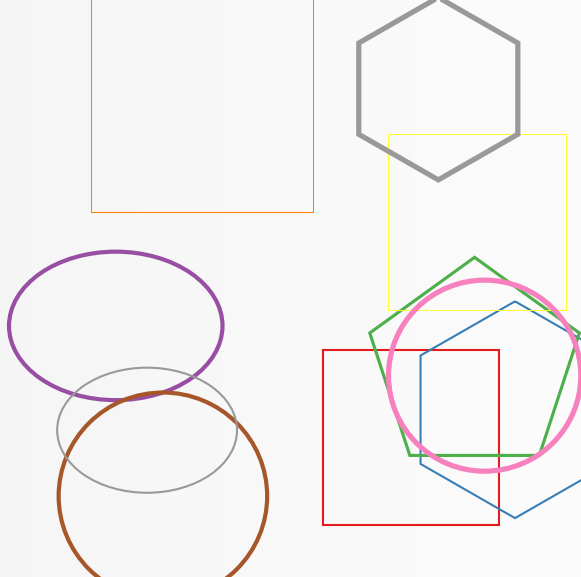[{"shape": "square", "thickness": 1, "radius": 0.76, "center": [0.707, 0.241]}, {"shape": "hexagon", "thickness": 1, "radius": 0.94, "center": [0.886, 0.29]}, {"shape": "pentagon", "thickness": 1.5, "radius": 0.95, "center": [0.816, 0.364]}, {"shape": "oval", "thickness": 2, "radius": 0.92, "center": [0.199, 0.435]}, {"shape": "square", "thickness": 0.5, "radius": 0.95, "center": [0.347, 0.823]}, {"shape": "square", "thickness": 0.5, "radius": 0.76, "center": [0.821, 0.615]}, {"shape": "circle", "thickness": 2, "radius": 0.9, "center": [0.28, 0.14]}, {"shape": "circle", "thickness": 2.5, "radius": 0.83, "center": [0.834, 0.349]}, {"shape": "oval", "thickness": 1, "radius": 0.77, "center": [0.253, 0.254]}, {"shape": "hexagon", "thickness": 2.5, "radius": 0.79, "center": [0.754, 0.846]}]